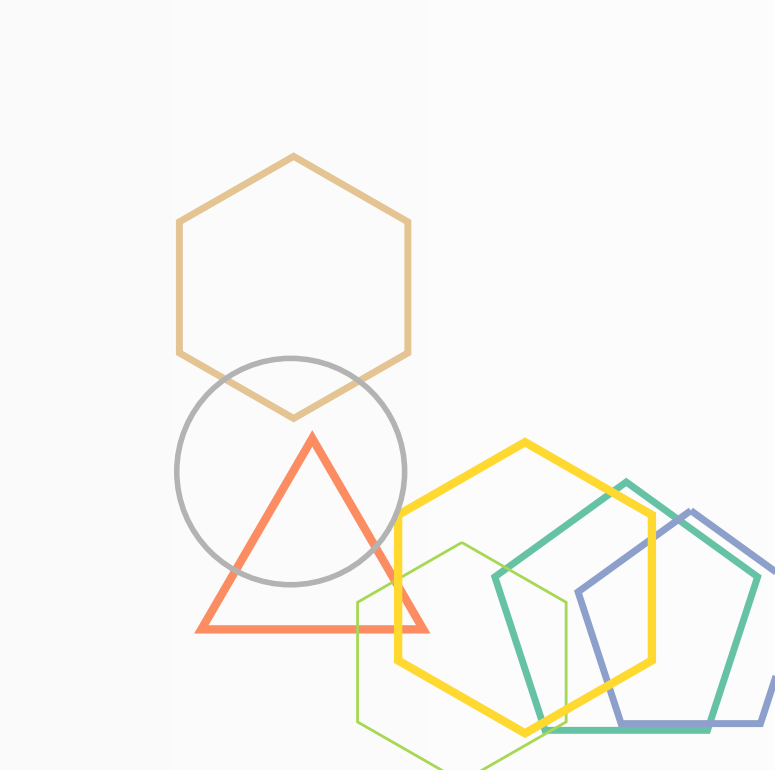[{"shape": "pentagon", "thickness": 2.5, "radius": 0.89, "center": [0.808, 0.196]}, {"shape": "triangle", "thickness": 3, "radius": 0.83, "center": [0.403, 0.265]}, {"shape": "pentagon", "thickness": 2.5, "radius": 0.76, "center": [0.891, 0.184]}, {"shape": "hexagon", "thickness": 1, "radius": 0.78, "center": [0.596, 0.14]}, {"shape": "hexagon", "thickness": 3, "radius": 0.95, "center": [0.677, 0.237]}, {"shape": "hexagon", "thickness": 2.5, "radius": 0.85, "center": [0.379, 0.627]}, {"shape": "circle", "thickness": 2, "radius": 0.74, "center": [0.375, 0.388]}]